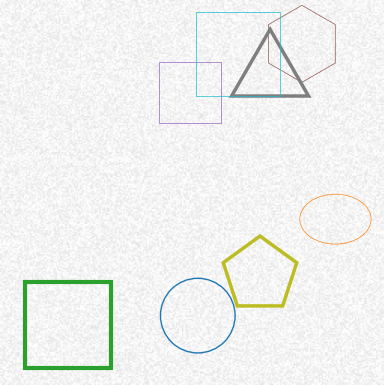[{"shape": "circle", "thickness": 1, "radius": 0.48, "center": [0.514, 0.18]}, {"shape": "oval", "thickness": 0.5, "radius": 0.46, "center": [0.871, 0.431]}, {"shape": "square", "thickness": 3, "radius": 0.56, "center": [0.177, 0.155]}, {"shape": "square", "thickness": 0.5, "radius": 0.4, "center": [0.494, 0.76]}, {"shape": "hexagon", "thickness": 0.5, "radius": 0.5, "center": [0.784, 0.886]}, {"shape": "triangle", "thickness": 2.5, "radius": 0.58, "center": [0.701, 0.808]}, {"shape": "pentagon", "thickness": 2.5, "radius": 0.5, "center": [0.675, 0.287]}, {"shape": "square", "thickness": 0.5, "radius": 0.54, "center": [0.618, 0.859]}]